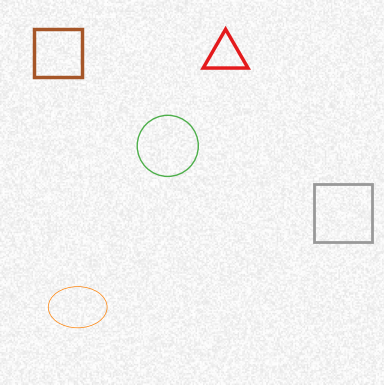[{"shape": "triangle", "thickness": 2.5, "radius": 0.34, "center": [0.586, 0.857]}, {"shape": "circle", "thickness": 1, "radius": 0.4, "center": [0.436, 0.621]}, {"shape": "oval", "thickness": 0.5, "radius": 0.38, "center": [0.202, 0.202]}, {"shape": "square", "thickness": 2.5, "radius": 0.31, "center": [0.152, 0.861]}, {"shape": "square", "thickness": 2, "radius": 0.38, "center": [0.891, 0.447]}]